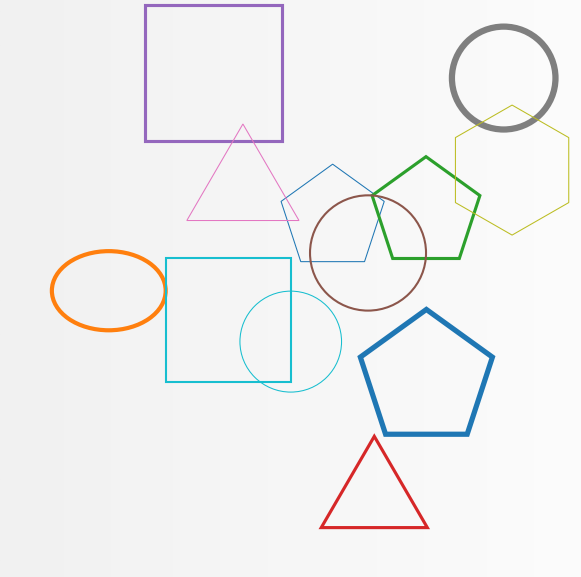[{"shape": "pentagon", "thickness": 0.5, "radius": 0.47, "center": [0.572, 0.622]}, {"shape": "pentagon", "thickness": 2.5, "radius": 0.6, "center": [0.734, 0.344]}, {"shape": "oval", "thickness": 2, "radius": 0.49, "center": [0.187, 0.496]}, {"shape": "pentagon", "thickness": 1.5, "radius": 0.49, "center": [0.733, 0.63]}, {"shape": "triangle", "thickness": 1.5, "radius": 0.53, "center": [0.644, 0.138]}, {"shape": "square", "thickness": 1.5, "radius": 0.59, "center": [0.368, 0.873]}, {"shape": "circle", "thickness": 1, "radius": 0.5, "center": [0.633, 0.561]}, {"shape": "triangle", "thickness": 0.5, "radius": 0.56, "center": [0.418, 0.673]}, {"shape": "circle", "thickness": 3, "radius": 0.45, "center": [0.867, 0.864]}, {"shape": "hexagon", "thickness": 0.5, "radius": 0.56, "center": [0.881, 0.705]}, {"shape": "circle", "thickness": 0.5, "radius": 0.44, "center": [0.5, 0.408]}, {"shape": "square", "thickness": 1, "radius": 0.54, "center": [0.393, 0.445]}]